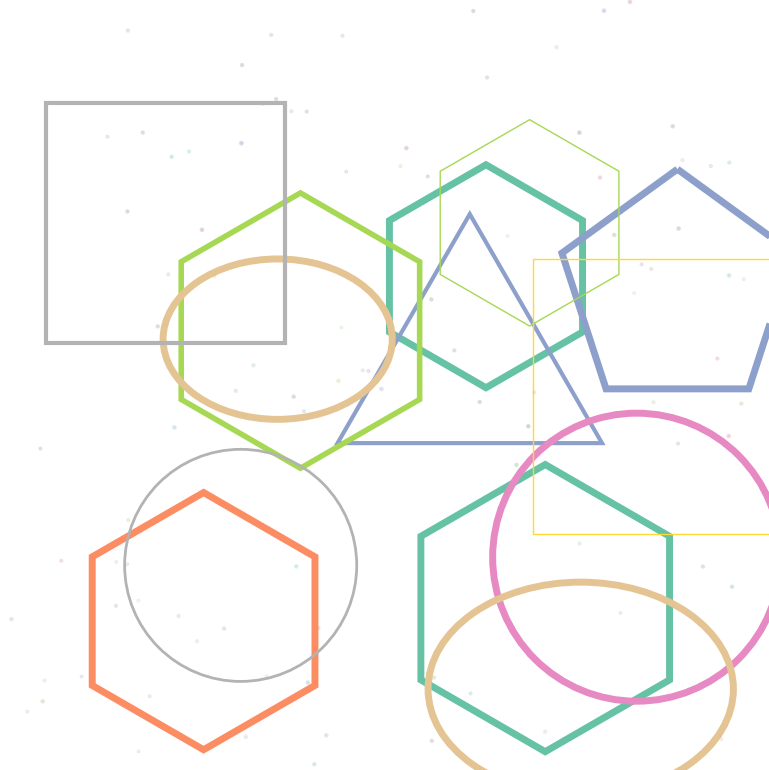[{"shape": "hexagon", "thickness": 2.5, "radius": 0.72, "center": [0.631, 0.641]}, {"shape": "hexagon", "thickness": 2.5, "radius": 0.93, "center": [0.708, 0.21]}, {"shape": "hexagon", "thickness": 2.5, "radius": 0.84, "center": [0.264, 0.193]}, {"shape": "pentagon", "thickness": 2.5, "radius": 0.79, "center": [0.88, 0.623]}, {"shape": "triangle", "thickness": 1.5, "radius": 0.99, "center": [0.61, 0.524]}, {"shape": "circle", "thickness": 2.5, "radius": 0.94, "center": [0.827, 0.276]}, {"shape": "hexagon", "thickness": 2, "radius": 0.89, "center": [0.39, 0.571]}, {"shape": "hexagon", "thickness": 0.5, "radius": 0.67, "center": [0.688, 0.711]}, {"shape": "square", "thickness": 0.5, "radius": 0.89, "center": [0.87, 0.485]}, {"shape": "oval", "thickness": 2.5, "radius": 0.99, "center": [0.754, 0.105]}, {"shape": "oval", "thickness": 2.5, "radius": 0.74, "center": [0.361, 0.56]}, {"shape": "square", "thickness": 1.5, "radius": 0.78, "center": [0.215, 0.71]}, {"shape": "circle", "thickness": 1, "radius": 0.75, "center": [0.313, 0.266]}]